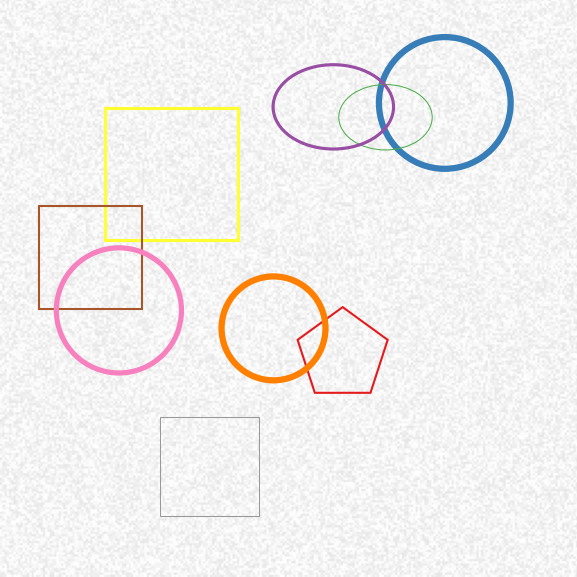[{"shape": "pentagon", "thickness": 1, "radius": 0.41, "center": [0.593, 0.385]}, {"shape": "circle", "thickness": 3, "radius": 0.57, "center": [0.77, 0.821]}, {"shape": "oval", "thickness": 0.5, "radius": 0.4, "center": [0.668, 0.796]}, {"shape": "oval", "thickness": 1.5, "radius": 0.52, "center": [0.577, 0.814]}, {"shape": "circle", "thickness": 3, "radius": 0.45, "center": [0.474, 0.431]}, {"shape": "square", "thickness": 1.5, "radius": 0.57, "center": [0.297, 0.698]}, {"shape": "square", "thickness": 1, "radius": 0.45, "center": [0.156, 0.554]}, {"shape": "circle", "thickness": 2.5, "radius": 0.54, "center": [0.206, 0.462]}, {"shape": "square", "thickness": 0.5, "radius": 0.43, "center": [0.363, 0.192]}]